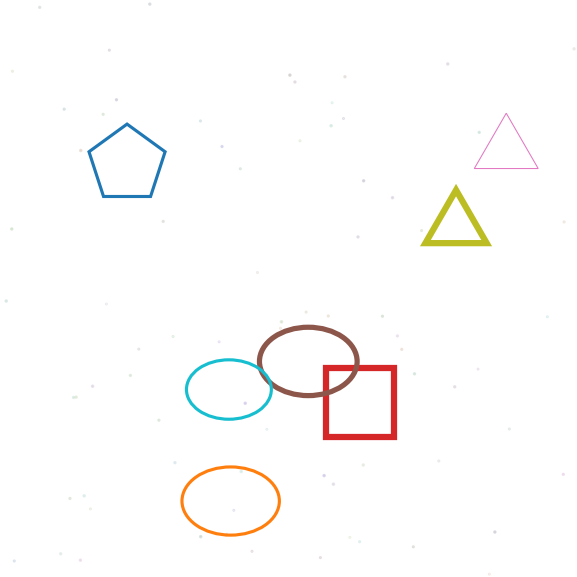[{"shape": "pentagon", "thickness": 1.5, "radius": 0.35, "center": [0.22, 0.715]}, {"shape": "oval", "thickness": 1.5, "radius": 0.42, "center": [0.399, 0.132]}, {"shape": "square", "thickness": 3, "radius": 0.3, "center": [0.624, 0.302]}, {"shape": "oval", "thickness": 2.5, "radius": 0.42, "center": [0.534, 0.373]}, {"shape": "triangle", "thickness": 0.5, "radius": 0.32, "center": [0.877, 0.739]}, {"shape": "triangle", "thickness": 3, "radius": 0.31, "center": [0.79, 0.609]}, {"shape": "oval", "thickness": 1.5, "radius": 0.37, "center": [0.396, 0.325]}]